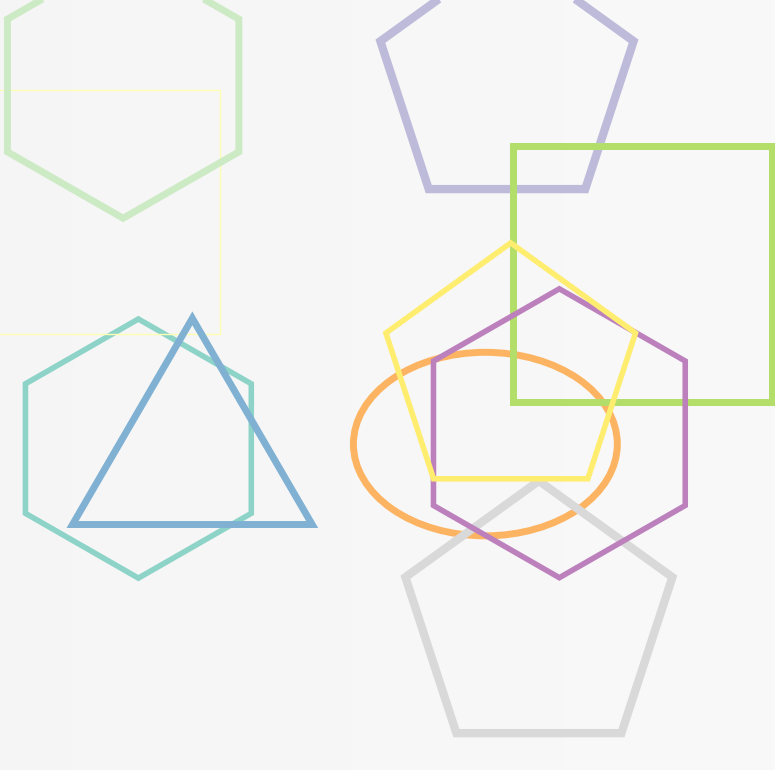[{"shape": "hexagon", "thickness": 2, "radius": 0.84, "center": [0.179, 0.417]}, {"shape": "square", "thickness": 0.5, "radius": 0.79, "center": [0.126, 0.724]}, {"shape": "pentagon", "thickness": 3, "radius": 0.86, "center": [0.654, 0.893]}, {"shape": "triangle", "thickness": 2.5, "radius": 0.89, "center": [0.248, 0.408]}, {"shape": "oval", "thickness": 2.5, "radius": 0.85, "center": [0.626, 0.423]}, {"shape": "square", "thickness": 2.5, "radius": 0.83, "center": [0.829, 0.644]}, {"shape": "pentagon", "thickness": 3, "radius": 0.91, "center": [0.695, 0.194]}, {"shape": "hexagon", "thickness": 2, "radius": 0.94, "center": [0.722, 0.437]}, {"shape": "hexagon", "thickness": 2.5, "radius": 0.86, "center": [0.159, 0.889]}, {"shape": "pentagon", "thickness": 2, "radius": 0.85, "center": [0.659, 0.515]}]